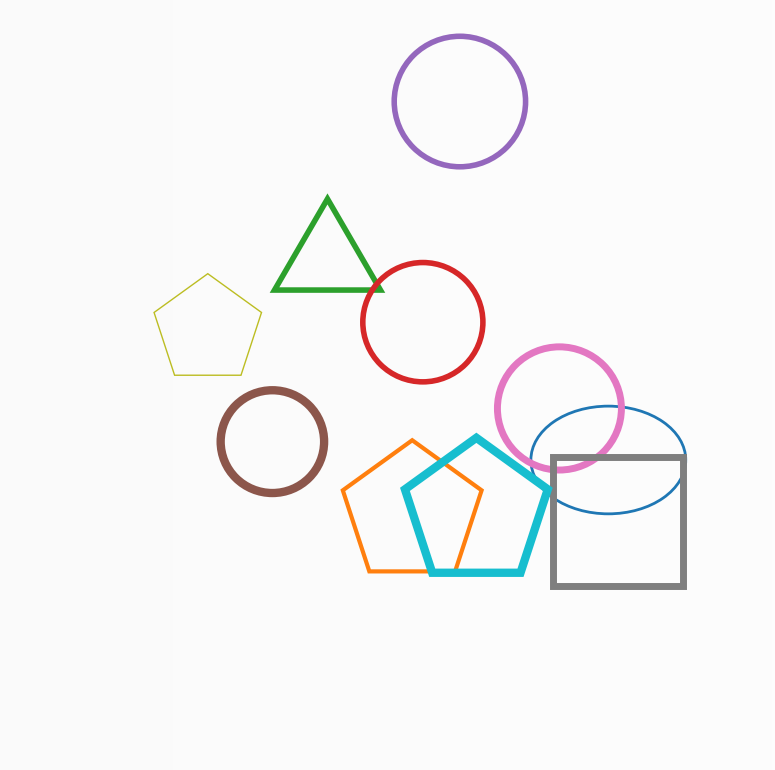[{"shape": "oval", "thickness": 1, "radius": 0.5, "center": [0.785, 0.403]}, {"shape": "pentagon", "thickness": 1.5, "radius": 0.47, "center": [0.532, 0.334]}, {"shape": "triangle", "thickness": 2, "radius": 0.39, "center": [0.423, 0.663]}, {"shape": "circle", "thickness": 2, "radius": 0.39, "center": [0.546, 0.582]}, {"shape": "circle", "thickness": 2, "radius": 0.42, "center": [0.593, 0.868]}, {"shape": "circle", "thickness": 3, "radius": 0.33, "center": [0.351, 0.426]}, {"shape": "circle", "thickness": 2.5, "radius": 0.4, "center": [0.722, 0.47]}, {"shape": "square", "thickness": 2.5, "radius": 0.42, "center": [0.797, 0.323]}, {"shape": "pentagon", "thickness": 0.5, "radius": 0.36, "center": [0.268, 0.572]}, {"shape": "pentagon", "thickness": 3, "radius": 0.48, "center": [0.615, 0.335]}]